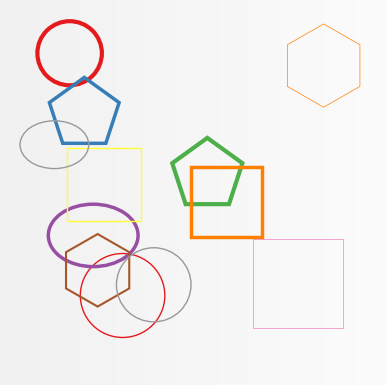[{"shape": "circle", "thickness": 1, "radius": 0.55, "center": [0.316, 0.232]}, {"shape": "circle", "thickness": 3, "radius": 0.42, "center": [0.18, 0.862]}, {"shape": "pentagon", "thickness": 2.5, "radius": 0.47, "center": [0.217, 0.704]}, {"shape": "pentagon", "thickness": 3, "radius": 0.48, "center": [0.535, 0.547]}, {"shape": "oval", "thickness": 2.5, "radius": 0.58, "center": [0.241, 0.389]}, {"shape": "square", "thickness": 2.5, "radius": 0.46, "center": [0.584, 0.476]}, {"shape": "hexagon", "thickness": 0.5, "radius": 0.54, "center": [0.835, 0.83]}, {"shape": "square", "thickness": 1, "radius": 0.47, "center": [0.269, 0.522]}, {"shape": "hexagon", "thickness": 1.5, "radius": 0.47, "center": [0.252, 0.298]}, {"shape": "square", "thickness": 0.5, "radius": 0.58, "center": [0.77, 0.263]}, {"shape": "oval", "thickness": 1, "radius": 0.44, "center": [0.14, 0.624]}, {"shape": "circle", "thickness": 1, "radius": 0.48, "center": [0.397, 0.26]}]